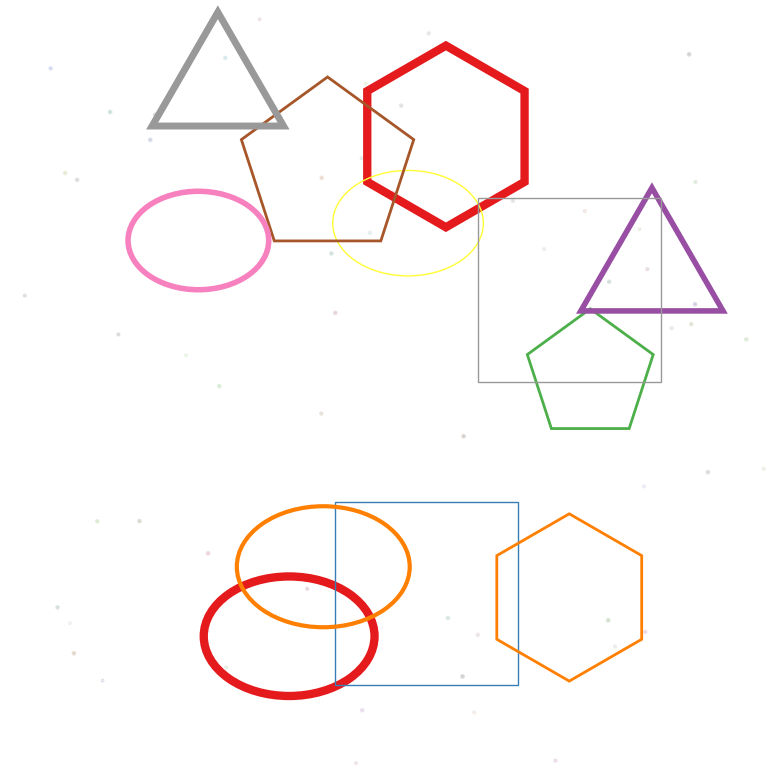[{"shape": "hexagon", "thickness": 3, "radius": 0.59, "center": [0.579, 0.823]}, {"shape": "oval", "thickness": 3, "radius": 0.55, "center": [0.376, 0.174]}, {"shape": "square", "thickness": 0.5, "radius": 0.6, "center": [0.554, 0.229]}, {"shape": "pentagon", "thickness": 1, "radius": 0.43, "center": [0.767, 0.513]}, {"shape": "triangle", "thickness": 2, "radius": 0.53, "center": [0.847, 0.65]}, {"shape": "oval", "thickness": 1.5, "radius": 0.56, "center": [0.42, 0.264]}, {"shape": "hexagon", "thickness": 1, "radius": 0.54, "center": [0.739, 0.224]}, {"shape": "oval", "thickness": 0.5, "radius": 0.49, "center": [0.53, 0.71]}, {"shape": "pentagon", "thickness": 1, "radius": 0.59, "center": [0.425, 0.782]}, {"shape": "oval", "thickness": 2, "radius": 0.46, "center": [0.258, 0.688]}, {"shape": "triangle", "thickness": 2.5, "radius": 0.49, "center": [0.283, 0.886]}, {"shape": "square", "thickness": 0.5, "radius": 0.6, "center": [0.74, 0.624]}]